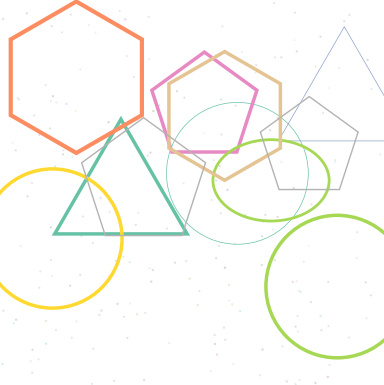[{"shape": "triangle", "thickness": 2.5, "radius": 0.99, "center": [0.314, 0.492]}, {"shape": "circle", "thickness": 0.5, "radius": 0.92, "center": [0.617, 0.55]}, {"shape": "hexagon", "thickness": 3, "radius": 0.98, "center": [0.198, 0.799]}, {"shape": "triangle", "thickness": 0.5, "radius": 0.99, "center": [0.894, 0.733]}, {"shape": "pentagon", "thickness": 2.5, "radius": 0.72, "center": [0.531, 0.721]}, {"shape": "oval", "thickness": 2, "radius": 0.75, "center": [0.704, 0.532]}, {"shape": "circle", "thickness": 2.5, "radius": 0.93, "center": [0.876, 0.256]}, {"shape": "circle", "thickness": 2.5, "radius": 0.9, "center": [0.136, 0.38]}, {"shape": "hexagon", "thickness": 2.5, "radius": 0.84, "center": [0.584, 0.699]}, {"shape": "pentagon", "thickness": 1, "radius": 0.85, "center": [0.373, 0.525]}, {"shape": "pentagon", "thickness": 1, "radius": 0.67, "center": [0.803, 0.616]}]